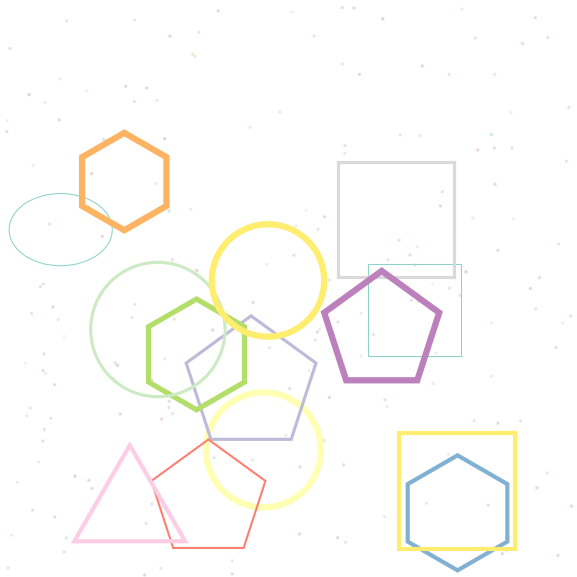[{"shape": "square", "thickness": 0.5, "radius": 0.4, "center": [0.717, 0.462]}, {"shape": "oval", "thickness": 0.5, "radius": 0.45, "center": [0.105, 0.601]}, {"shape": "circle", "thickness": 3, "radius": 0.5, "center": [0.456, 0.22]}, {"shape": "pentagon", "thickness": 1.5, "radius": 0.59, "center": [0.435, 0.334]}, {"shape": "pentagon", "thickness": 1, "radius": 0.52, "center": [0.361, 0.134]}, {"shape": "hexagon", "thickness": 2, "radius": 0.5, "center": [0.792, 0.111]}, {"shape": "hexagon", "thickness": 3, "radius": 0.42, "center": [0.215, 0.685]}, {"shape": "hexagon", "thickness": 2.5, "radius": 0.48, "center": [0.34, 0.385]}, {"shape": "triangle", "thickness": 2, "radius": 0.55, "center": [0.225, 0.117]}, {"shape": "square", "thickness": 1.5, "radius": 0.5, "center": [0.686, 0.619]}, {"shape": "pentagon", "thickness": 3, "radius": 0.52, "center": [0.661, 0.425]}, {"shape": "circle", "thickness": 1.5, "radius": 0.58, "center": [0.273, 0.429]}, {"shape": "square", "thickness": 2, "radius": 0.5, "center": [0.791, 0.149]}, {"shape": "circle", "thickness": 3, "radius": 0.49, "center": [0.464, 0.513]}]